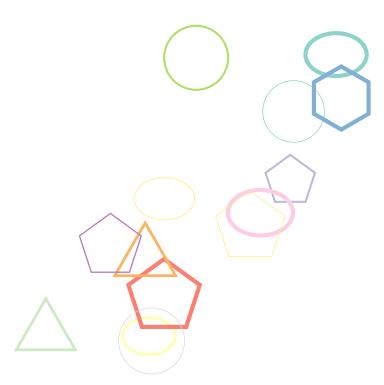[{"shape": "oval", "thickness": 3, "radius": 0.4, "center": [0.873, 0.858]}, {"shape": "circle", "thickness": 0.5, "radius": 0.4, "center": [0.762, 0.711]}, {"shape": "oval", "thickness": 2, "radius": 0.34, "center": [0.387, 0.127]}, {"shape": "pentagon", "thickness": 1.5, "radius": 0.34, "center": [0.754, 0.53]}, {"shape": "pentagon", "thickness": 3, "radius": 0.49, "center": [0.426, 0.23]}, {"shape": "hexagon", "thickness": 3, "radius": 0.41, "center": [0.886, 0.745]}, {"shape": "triangle", "thickness": 2, "radius": 0.46, "center": [0.377, 0.33]}, {"shape": "circle", "thickness": 1.5, "radius": 0.42, "center": [0.509, 0.85]}, {"shape": "oval", "thickness": 3, "radius": 0.42, "center": [0.677, 0.447]}, {"shape": "circle", "thickness": 0.5, "radius": 0.43, "center": [0.394, 0.114]}, {"shape": "pentagon", "thickness": 1, "radius": 0.42, "center": [0.287, 0.361]}, {"shape": "triangle", "thickness": 2, "radius": 0.44, "center": [0.119, 0.136]}, {"shape": "oval", "thickness": 0.5, "radius": 0.39, "center": [0.427, 0.484]}, {"shape": "pentagon", "thickness": 0.5, "radius": 0.47, "center": [0.65, 0.41]}]